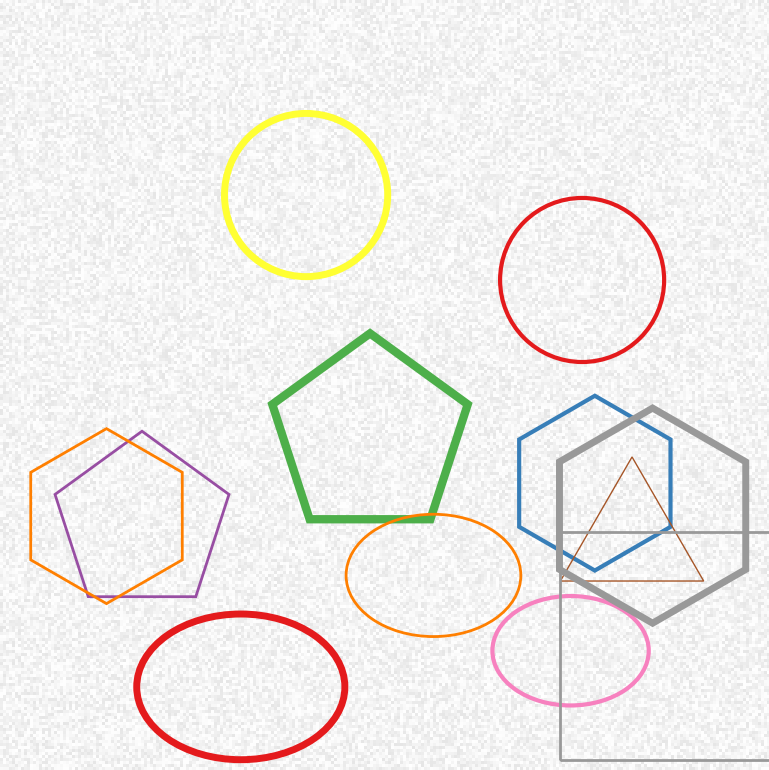[{"shape": "circle", "thickness": 1.5, "radius": 0.53, "center": [0.756, 0.636]}, {"shape": "oval", "thickness": 2.5, "radius": 0.68, "center": [0.313, 0.108]}, {"shape": "hexagon", "thickness": 1.5, "radius": 0.57, "center": [0.773, 0.373]}, {"shape": "pentagon", "thickness": 3, "radius": 0.67, "center": [0.481, 0.434]}, {"shape": "pentagon", "thickness": 1, "radius": 0.59, "center": [0.184, 0.321]}, {"shape": "hexagon", "thickness": 1, "radius": 0.57, "center": [0.138, 0.33]}, {"shape": "oval", "thickness": 1, "radius": 0.57, "center": [0.563, 0.253]}, {"shape": "circle", "thickness": 2.5, "radius": 0.53, "center": [0.398, 0.747]}, {"shape": "triangle", "thickness": 0.5, "radius": 0.54, "center": [0.821, 0.299]}, {"shape": "oval", "thickness": 1.5, "radius": 0.51, "center": [0.741, 0.155]}, {"shape": "hexagon", "thickness": 2.5, "radius": 0.7, "center": [0.848, 0.33]}, {"shape": "square", "thickness": 1, "radius": 0.74, "center": [0.875, 0.161]}]